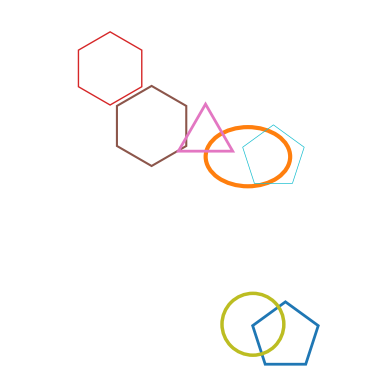[{"shape": "pentagon", "thickness": 2, "radius": 0.45, "center": [0.741, 0.126]}, {"shape": "oval", "thickness": 3, "radius": 0.55, "center": [0.644, 0.593]}, {"shape": "hexagon", "thickness": 1, "radius": 0.47, "center": [0.286, 0.822]}, {"shape": "hexagon", "thickness": 1.5, "radius": 0.52, "center": [0.394, 0.673]}, {"shape": "triangle", "thickness": 2, "radius": 0.41, "center": [0.534, 0.648]}, {"shape": "circle", "thickness": 2.5, "radius": 0.4, "center": [0.657, 0.158]}, {"shape": "pentagon", "thickness": 0.5, "radius": 0.42, "center": [0.71, 0.592]}]